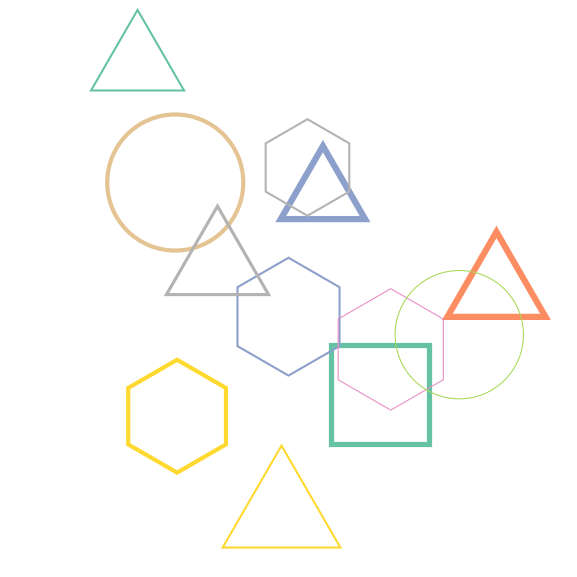[{"shape": "triangle", "thickness": 1, "radius": 0.47, "center": [0.238, 0.889]}, {"shape": "square", "thickness": 2.5, "radius": 0.43, "center": [0.658, 0.316]}, {"shape": "triangle", "thickness": 3, "radius": 0.49, "center": [0.86, 0.499]}, {"shape": "triangle", "thickness": 3, "radius": 0.42, "center": [0.559, 0.662]}, {"shape": "hexagon", "thickness": 1, "radius": 0.51, "center": [0.5, 0.451]}, {"shape": "hexagon", "thickness": 0.5, "radius": 0.53, "center": [0.677, 0.394]}, {"shape": "circle", "thickness": 0.5, "radius": 0.56, "center": [0.795, 0.42]}, {"shape": "hexagon", "thickness": 2, "radius": 0.49, "center": [0.307, 0.278]}, {"shape": "triangle", "thickness": 1, "radius": 0.59, "center": [0.487, 0.11]}, {"shape": "circle", "thickness": 2, "radius": 0.59, "center": [0.303, 0.683]}, {"shape": "triangle", "thickness": 1.5, "radius": 0.51, "center": [0.377, 0.54]}, {"shape": "hexagon", "thickness": 1, "radius": 0.42, "center": [0.532, 0.709]}]